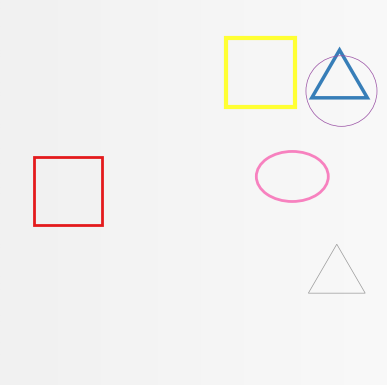[{"shape": "square", "thickness": 2, "radius": 0.44, "center": [0.175, 0.504]}, {"shape": "triangle", "thickness": 2.5, "radius": 0.41, "center": [0.876, 0.787]}, {"shape": "circle", "thickness": 0.5, "radius": 0.46, "center": [0.881, 0.764]}, {"shape": "square", "thickness": 3, "radius": 0.44, "center": [0.672, 0.812]}, {"shape": "oval", "thickness": 2, "radius": 0.46, "center": [0.754, 0.542]}, {"shape": "triangle", "thickness": 0.5, "radius": 0.42, "center": [0.869, 0.281]}]